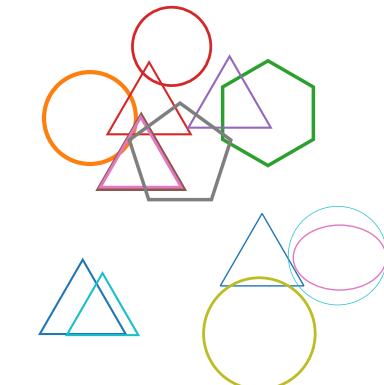[{"shape": "triangle", "thickness": 1.5, "radius": 0.64, "center": [0.215, 0.197]}, {"shape": "triangle", "thickness": 1, "radius": 0.63, "center": [0.681, 0.32]}, {"shape": "circle", "thickness": 3, "radius": 0.6, "center": [0.234, 0.693]}, {"shape": "hexagon", "thickness": 2.5, "radius": 0.68, "center": [0.696, 0.706]}, {"shape": "circle", "thickness": 2, "radius": 0.51, "center": [0.446, 0.879]}, {"shape": "triangle", "thickness": 1.5, "radius": 0.62, "center": [0.387, 0.714]}, {"shape": "triangle", "thickness": 1.5, "radius": 0.62, "center": [0.596, 0.73]}, {"shape": "triangle", "thickness": 2.5, "radius": 0.64, "center": [0.367, 0.573]}, {"shape": "oval", "thickness": 1, "radius": 0.6, "center": [0.882, 0.331]}, {"shape": "triangle", "thickness": 2, "radius": 0.61, "center": [0.366, 0.575]}, {"shape": "pentagon", "thickness": 2.5, "radius": 0.69, "center": [0.468, 0.594]}, {"shape": "circle", "thickness": 2, "radius": 0.72, "center": [0.674, 0.134]}, {"shape": "triangle", "thickness": 1.5, "radius": 0.54, "center": [0.266, 0.183]}, {"shape": "circle", "thickness": 0.5, "radius": 0.64, "center": [0.877, 0.336]}]